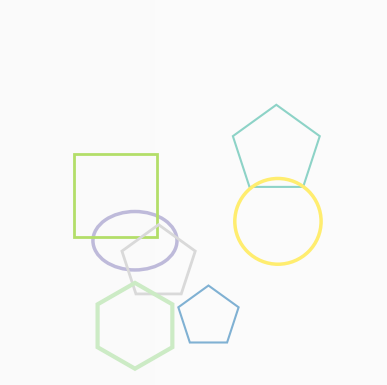[{"shape": "pentagon", "thickness": 1.5, "radius": 0.59, "center": [0.713, 0.61]}, {"shape": "oval", "thickness": 2.5, "radius": 0.54, "center": [0.348, 0.375]}, {"shape": "pentagon", "thickness": 1.5, "radius": 0.41, "center": [0.538, 0.177]}, {"shape": "square", "thickness": 2, "radius": 0.53, "center": [0.299, 0.492]}, {"shape": "pentagon", "thickness": 2, "radius": 0.5, "center": [0.409, 0.317]}, {"shape": "hexagon", "thickness": 3, "radius": 0.56, "center": [0.348, 0.154]}, {"shape": "circle", "thickness": 2.5, "radius": 0.56, "center": [0.717, 0.425]}]